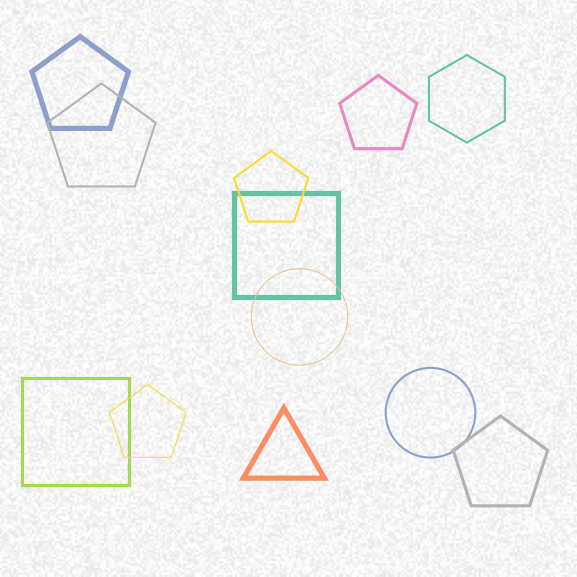[{"shape": "square", "thickness": 2.5, "radius": 0.45, "center": [0.496, 0.575]}, {"shape": "hexagon", "thickness": 1, "radius": 0.38, "center": [0.808, 0.828]}, {"shape": "triangle", "thickness": 2.5, "radius": 0.41, "center": [0.492, 0.212]}, {"shape": "pentagon", "thickness": 2.5, "radius": 0.44, "center": [0.139, 0.848]}, {"shape": "circle", "thickness": 1, "radius": 0.39, "center": [0.745, 0.284]}, {"shape": "pentagon", "thickness": 1.5, "radius": 0.35, "center": [0.655, 0.798]}, {"shape": "square", "thickness": 1.5, "radius": 0.46, "center": [0.131, 0.253]}, {"shape": "pentagon", "thickness": 0.5, "radius": 0.35, "center": [0.256, 0.264]}, {"shape": "pentagon", "thickness": 1, "radius": 0.34, "center": [0.47, 0.67]}, {"shape": "circle", "thickness": 0.5, "radius": 0.42, "center": [0.519, 0.45]}, {"shape": "pentagon", "thickness": 1, "radius": 0.49, "center": [0.176, 0.756]}, {"shape": "pentagon", "thickness": 1.5, "radius": 0.43, "center": [0.867, 0.193]}]